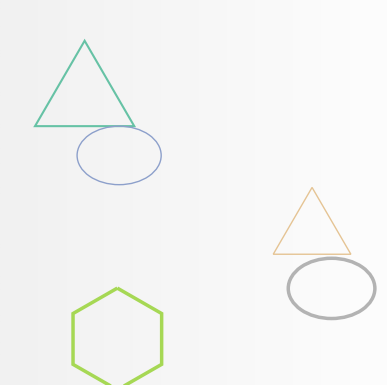[{"shape": "triangle", "thickness": 1.5, "radius": 0.74, "center": [0.218, 0.746]}, {"shape": "oval", "thickness": 1, "radius": 0.54, "center": [0.307, 0.596]}, {"shape": "hexagon", "thickness": 2.5, "radius": 0.66, "center": [0.303, 0.12]}, {"shape": "triangle", "thickness": 1, "radius": 0.58, "center": [0.805, 0.397]}, {"shape": "oval", "thickness": 2.5, "radius": 0.56, "center": [0.856, 0.251]}]